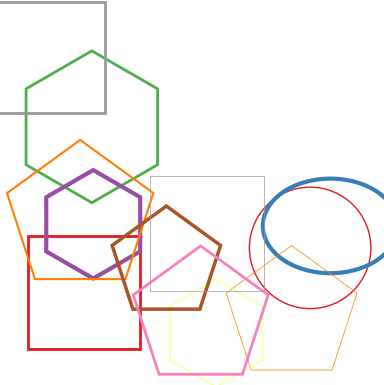[{"shape": "square", "thickness": 2, "radius": 0.73, "center": [0.218, 0.24]}, {"shape": "circle", "thickness": 1, "radius": 0.79, "center": [0.806, 0.356]}, {"shape": "oval", "thickness": 3, "radius": 0.88, "center": [0.858, 0.413]}, {"shape": "hexagon", "thickness": 2, "radius": 0.99, "center": [0.239, 0.671]}, {"shape": "hexagon", "thickness": 3, "radius": 0.7, "center": [0.242, 0.417]}, {"shape": "pentagon", "thickness": 1.5, "radius": 1.0, "center": [0.208, 0.437]}, {"shape": "pentagon", "thickness": 0.5, "radius": 0.89, "center": [0.757, 0.183]}, {"shape": "hexagon", "thickness": 0.5, "radius": 0.7, "center": [0.562, 0.135]}, {"shape": "pentagon", "thickness": 2.5, "radius": 0.74, "center": [0.432, 0.317]}, {"shape": "pentagon", "thickness": 2, "radius": 0.92, "center": [0.521, 0.177]}, {"shape": "square", "thickness": 0.5, "radius": 0.74, "center": [0.538, 0.394]}, {"shape": "square", "thickness": 2, "radius": 0.72, "center": [0.13, 0.851]}]